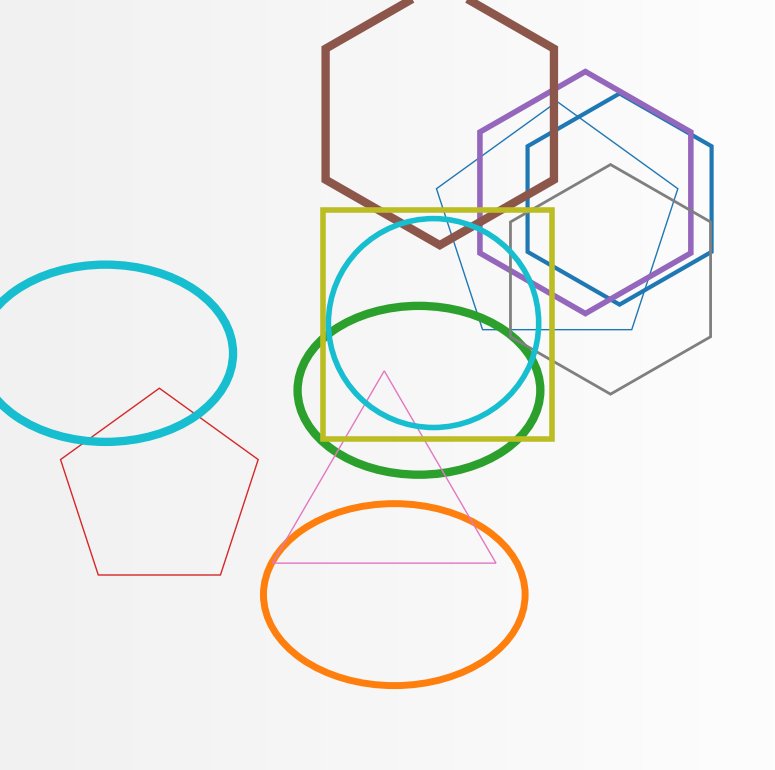[{"shape": "hexagon", "thickness": 1.5, "radius": 0.69, "center": [0.799, 0.742]}, {"shape": "pentagon", "thickness": 0.5, "radius": 0.82, "center": [0.719, 0.704]}, {"shape": "oval", "thickness": 2.5, "radius": 0.84, "center": [0.509, 0.228]}, {"shape": "oval", "thickness": 3, "radius": 0.78, "center": [0.541, 0.493]}, {"shape": "pentagon", "thickness": 0.5, "radius": 0.67, "center": [0.206, 0.362]}, {"shape": "hexagon", "thickness": 2, "radius": 0.79, "center": [0.755, 0.75]}, {"shape": "hexagon", "thickness": 3, "radius": 0.85, "center": [0.567, 0.852]}, {"shape": "triangle", "thickness": 0.5, "radius": 0.83, "center": [0.496, 0.352]}, {"shape": "hexagon", "thickness": 1, "radius": 0.75, "center": [0.788, 0.637]}, {"shape": "square", "thickness": 2, "radius": 0.74, "center": [0.565, 0.579]}, {"shape": "circle", "thickness": 2, "radius": 0.68, "center": [0.559, 0.58]}, {"shape": "oval", "thickness": 3, "radius": 0.82, "center": [0.136, 0.541]}]